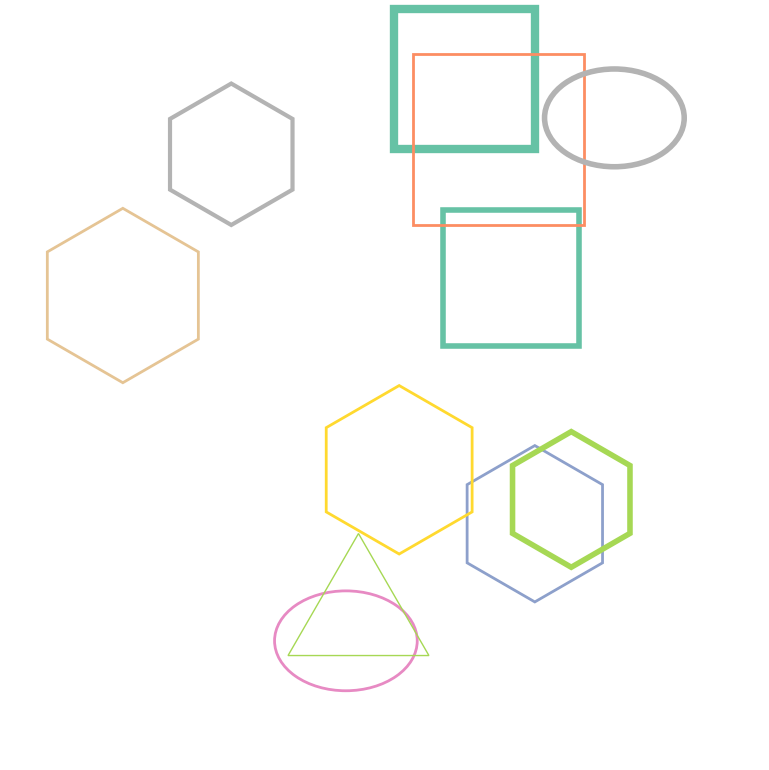[{"shape": "square", "thickness": 2, "radius": 0.44, "center": [0.664, 0.639]}, {"shape": "square", "thickness": 3, "radius": 0.46, "center": [0.603, 0.898]}, {"shape": "square", "thickness": 1, "radius": 0.55, "center": [0.647, 0.819]}, {"shape": "hexagon", "thickness": 1, "radius": 0.51, "center": [0.695, 0.32]}, {"shape": "oval", "thickness": 1, "radius": 0.46, "center": [0.449, 0.168]}, {"shape": "hexagon", "thickness": 2, "radius": 0.44, "center": [0.742, 0.351]}, {"shape": "triangle", "thickness": 0.5, "radius": 0.53, "center": [0.466, 0.201]}, {"shape": "hexagon", "thickness": 1, "radius": 0.55, "center": [0.518, 0.39]}, {"shape": "hexagon", "thickness": 1, "radius": 0.57, "center": [0.16, 0.616]}, {"shape": "oval", "thickness": 2, "radius": 0.45, "center": [0.798, 0.847]}, {"shape": "hexagon", "thickness": 1.5, "radius": 0.46, "center": [0.3, 0.8]}]